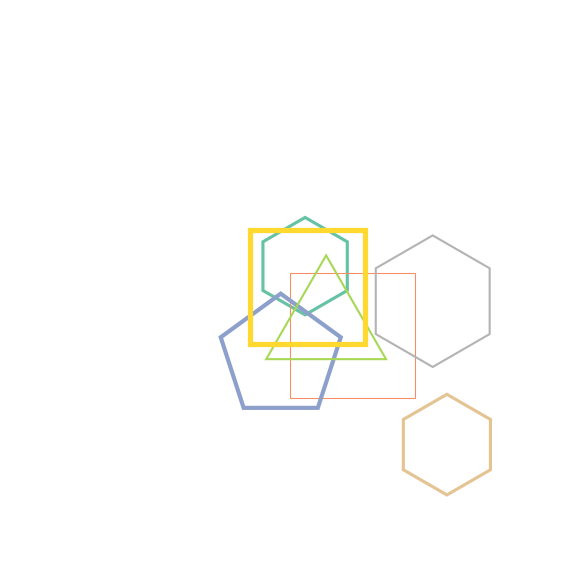[{"shape": "hexagon", "thickness": 1.5, "radius": 0.42, "center": [0.528, 0.538]}, {"shape": "square", "thickness": 0.5, "radius": 0.54, "center": [0.61, 0.419]}, {"shape": "pentagon", "thickness": 2, "radius": 0.55, "center": [0.486, 0.381]}, {"shape": "triangle", "thickness": 1, "radius": 0.6, "center": [0.565, 0.437]}, {"shape": "square", "thickness": 2.5, "radius": 0.5, "center": [0.533, 0.502]}, {"shape": "hexagon", "thickness": 1.5, "radius": 0.44, "center": [0.774, 0.229]}, {"shape": "hexagon", "thickness": 1, "radius": 0.57, "center": [0.749, 0.478]}]